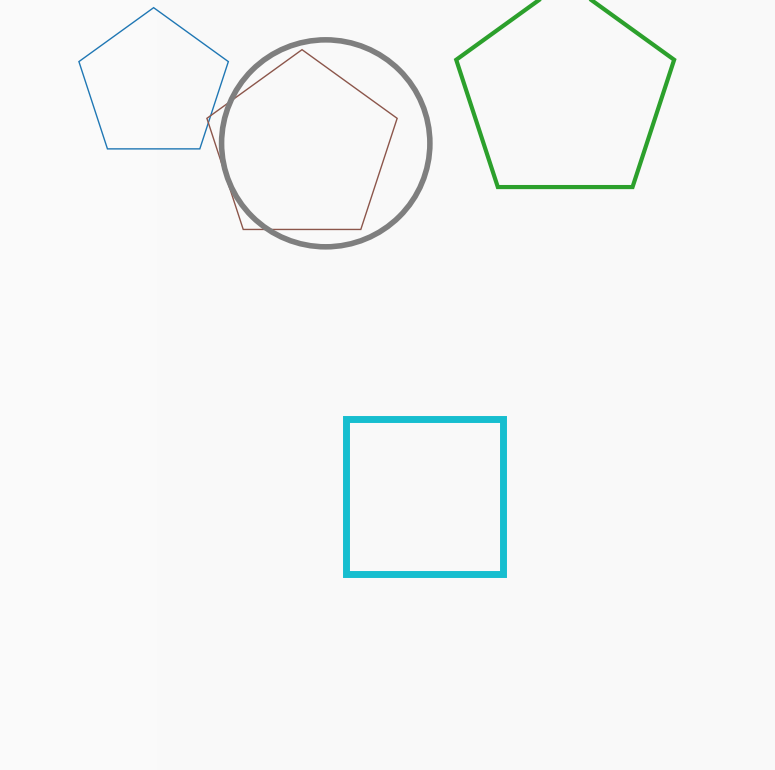[{"shape": "pentagon", "thickness": 0.5, "radius": 0.51, "center": [0.198, 0.889]}, {"shape": "pentagon", "thickness": 1.5, "radius": 0.74, "center": [0.729, 0.877]}, {"shape": "pentagon", "thickness": 0.5, "radius": 0.65, "center": [0.39, 0.806]}, {"shape": "circle", "thickness": 2, "radius": 0.67, "center": [0.42, 0.814]}, {"shape": "square", "thickness": 2.5, "radius": 0.5, "center": [0.548, 0.355]}]